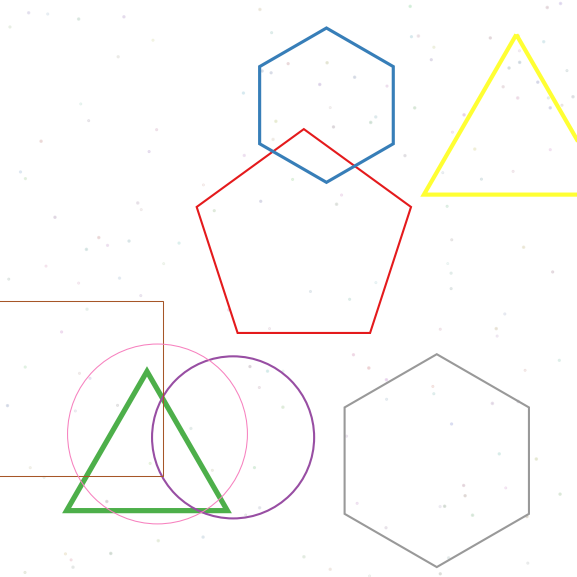[{"shape": "pentagon", "thickness": 1, "radius": 0.98, "center": [0.526, 0.58]}, {"shape": "hexagon", "thickness": 1.5, "radius": 0.67, "center": [0.565, 0.817]}, {"shape": "triangle", "thickness": 2.5, "radius": 0.8, "center": [0.255, 0.195]}, {"shape": "circle", "thickness": 1, "radius": 0.7, "center": [0.404, 0.242]}, {"shape": "triangle", "thickness": 2, "radius": 0.92, "center": [0.894, 0.755]}, {"shape": "square", "thickness": 0.5, "radius": 0.76, "center": [0.13, 0.326]}, {"shape": "circle", "thickness": 0.5, "radius": 0.78, "center": [0.273, 0.248]}, {"shape": "hexagon", "thickness": 1, "radius": 0.92, "center": [0.756, 0.201]}]